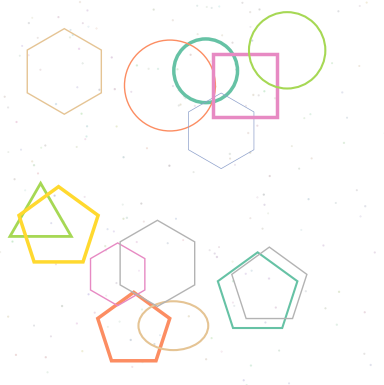[{"shape": "circle", "thickness": 2.5, "radius": 0.41, "center": [0.534, 0.816]}, {"shape": "pentagon", "thickness": 1.5, "radius": 0.54, "center": [0.669, 0.236]}, {"shape": "pentagon", "thickness": 2.5, "radius": 0.49, "center": [0.347, 0.142]}, {"shape": "circle", "thickness": 1, "radius": 0.59, "center": [0.441, 0.778]}, {"shape": "hexagon", "thickness": 0.5, "radius": 0.49, "center": [0.575, 0.66]}, {"shape": "square", "thickness": 2.5, "radius": 0.41, "center": [0.637, 0.778]}, {"shape": "hexagon", "thickness": 1, "radius": 0.41, "center": [0.306, 0.288]}, {"shape": "circle", "thickness": 1.5, "radius": 0.5, "center": [0.746, 0.869]}, {"shape": "triangle", "thickness": 2, "radius": 0.46, "center": [0.106, 0.432]}, {"shape": "pentagon", "thickness": 2.5, "radius": 0.54, "center": [0.152, 0.407]}, {"shape": "hexagon", "thickness": 1, "radius": 0.56, "center": [0.167, 0.814]}, {"shape": "oval", "thickness": 1.5, "radius": 0.45, "center": [0.45, 0.154]}, {"shape": "hexagon", "thickness": 1, "radius": 0.56, "center": [0.409, 0.316]}, {"shape": "pentagon", "thickness": 1, "radius": 0.51, "center": [0.7, 0.256]}]